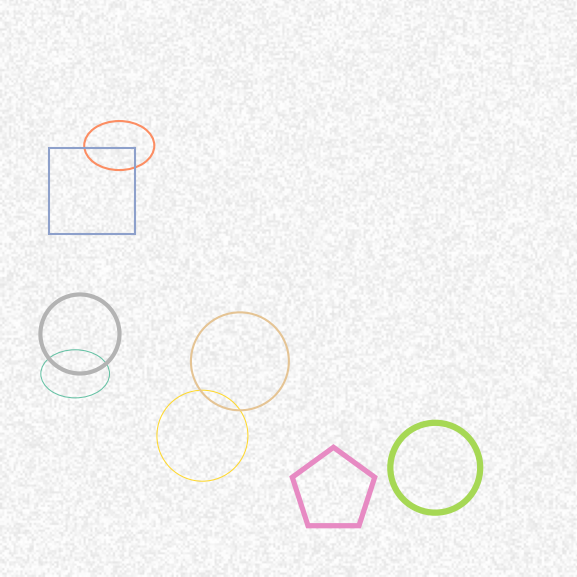[{"shape": "oval", "thickness": 0.5, "radius": 0.3, "center": [0.13, 0.352]}, {"shape": "oval", "thickness": 1, "radius": 0.3, "center": [0.207, 0.747]}, {"shape": "square", "thickness": 1, "radius": 0.38, "center": [0.159, 0.668]}, {"shape": "pentagon", "thickness": 2.5, "radius": 0.38, "center": [0.577, 0.15]}, {"shape": "circle", "thickness": 3, "radius": 0.39, "center": [0.754, 0.189]}, {"shape": "circle", "thickness": 0.5, "radius": 0.39, "center": [0.35, 0.245]}, {"shape": "circle", "thickness": 1, "radius": 0.42, "center": [0.415, 0.373]}, {"shape": "circle", "thickness": 2, "radius": 0.34, "center": [0.138, 0.421]}]